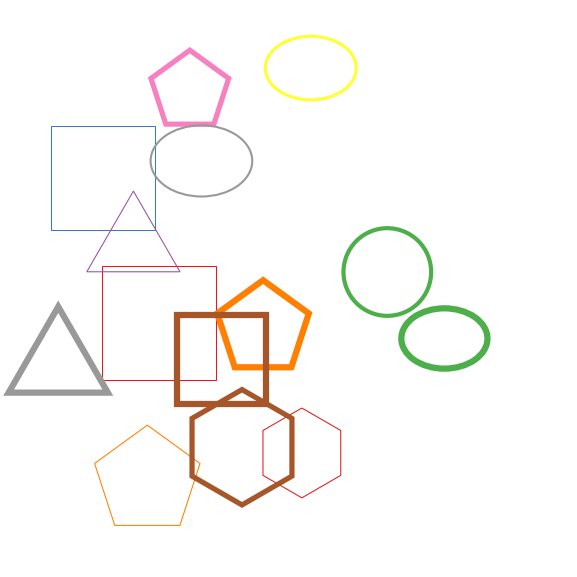[{"shape": "square", "thickness": 0.5, "radius": 0.49, "center": [0.276, 0.44]}, {"shape": "hexagon", "thickness": 0.5, "radius": 0.39, "center": [0.523, 0.215]}, {"shape": "square", "thickness": 0.5, "radius": 0.45, "center": [0.178, 0.692]}, {"shape": "circle", "thickness": 2, "radius": 0.38, "center": [0.671, 0.528]}, {"shape": "oval", "thickness": 3, "radius": 0.37, "center": [0.77, 0.413]}, {"shape": "triangle", "thickness": 0.5, "radius": 0.47, "center": [0.231, 0.575]}, {"shape": "pentagon", "thickness": 3, "radius": 0.42, "center": [0.455, 0.431]}, {"shape": "pentagon", "thickness": 0.5, "radius": 0.48, "center": [0.255, 0.167]}, {"shape": "oval", "thickness": 1.5, "radius": 0.39, "center": [0.538, 0.881]}, {"shape": "hexagon", "thickness": 2.5, "radius": 0.5, "center": [0.419, 0.225]}, {"shape": "square", "thickness": 3, "radius": 0.39, "center": [0.384, 0.376]}, {"shape": "pentagon", "thickness": 2.5, "radius": 0.35, "center": [0.329, 0.841]}, {"shape": "oval", "thickness": 1, "radius": 0.44, "center": [0.349, 0.72]}, {"shape": "triangle", "thickness": 3, "radius": 0.5, "center": [0.101, 0.369]}]